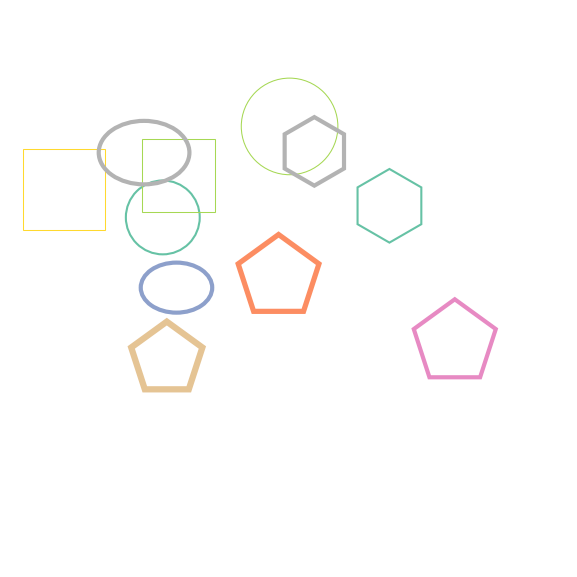[{"shape": "hexagon", "thickness": 1, "radius": 0.32, "center": [0.674, 0.643]}, {"shape": "circle", "thickness": 1, "radius": 0.32, "center": [0.282, 0.623]}, {"shape": "pentagon", "thickness": 2.5, "radius": 0.37, "center": [0.482, 0.52]}, {"shape": "oval", "thickness": 2, "radius": 0.31, "center": [0.306, 0.501]}, {"shape": "pentagon", "thickness": 2, "radius": 0.37, "center": [0.787, 0.406]}, {"shape": "square", "thickness": 0.5, "radius": 0.31, "center": [0.309, 0.696]}, {"shape": "circle", "thickness": 0.5, "radius": 0.42, "center": [0.501, 0.78]}, {"shape": "square", "thickness": 0.5, "radius": 0.35, "center": [0.111, 0.671]}, {"shape": "pentagon", "thickness": 3, "radius": 0.32, "center": [0.289, 0.377]}, {"shape": "oval", "thickness": 2, "radius": 0.39, "center": [0.249, 0.735]}, {"shape": "hexagon", "thickness": 2, "radius": 0.3, "center": [0.544, 0.737]}]